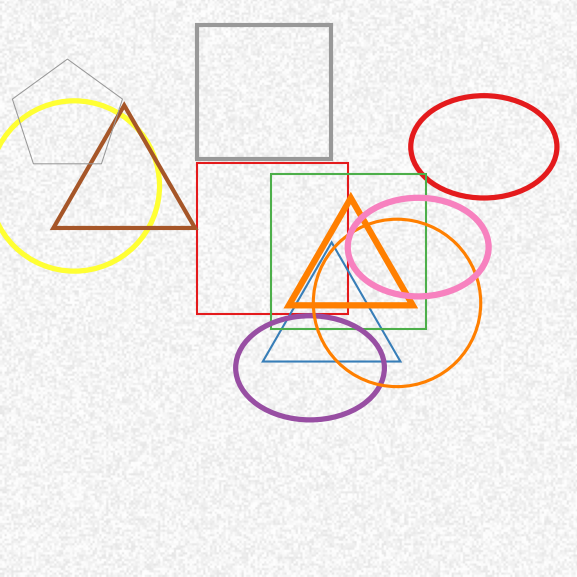[{"shape": "square", "thickness": 1, "radius": 0.65, "center": [0.472, 0.586]}, {"shape": "oval", "thickness": 2.5, "radius": 0.63, "center": [0.838, 0.745]}, {"shape": "triangle", "thickness": 1, "radius": 0.69, "center": [0.574, 0.442]}, {"shape": "square", "thickness": 1, "radius": 0.67, "center": [0.604, 0.564]}, {"shape": "oval", "thickness": 2.5, "radius": 0.64, "center": [0.537, 0.362]}, {"shape": "triangle", "thickness": 3, "radius": 0.62, "center": [0.607, 0.532]}, {"shape": "circle", "thickness": 1.5, "radius": 0.72, "center": [0.687, 0.475]}, {"shape": "circle", "thickness": 2.5, "radius": 0.74, "center": [0.129, 0.677]}, {"shape": "triangle", "thickness": 2, "radius": 0.71, "center": [0.215, 0.675]}, {"shape": "oval", "thickness": 3, "radius": 0.61, "center": [0.724, 0.571]}, {"shape": "square", "thickness": 2, "radius": 0.58, "center": [0.457, 0.84]}, {"shape": "pentagon", "thickness": 0.5, "radius": 0.5, "center": [0.117, 0.797]}]